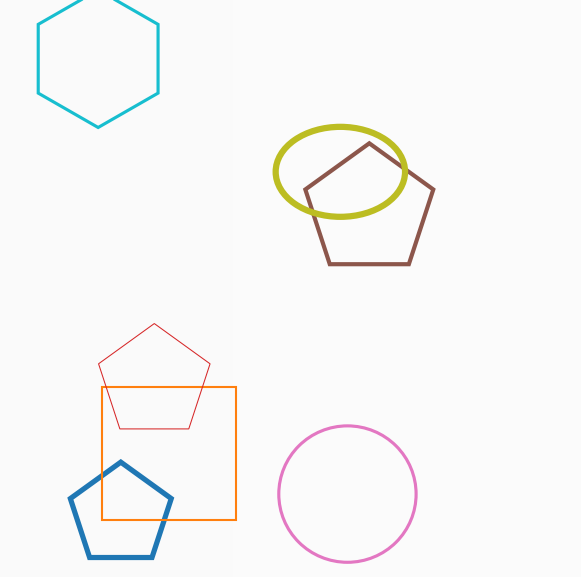[{"shape": "pentagon", "thickness": 2.5, "radius": 0.46, "center": [0.208, 0.108]}, {"shape": "square", "thickness": 1, "radius": 0.57, "center": [0.291, 0.214]}, {"shape": "pentagon", "thickness": 0.5, "radius": 0.5, "center": [0.265, 0.338]}, {"shape": "pentagon", "thickness": 2, "radius": 0.58, "center": [0.635, 0.635]}, {"shape": "circle", "thickness": 1.5, "radius": 0.59, "center": [0.598, 0.144]}, {"shape": "oval", "thickness": 3, "radius": 0.56, "center": [0.586, 0.702]}, {"shape": "hexagon", "thickness": 1.5, "radius": 0.6, "center": [0.169, 0.897]}]